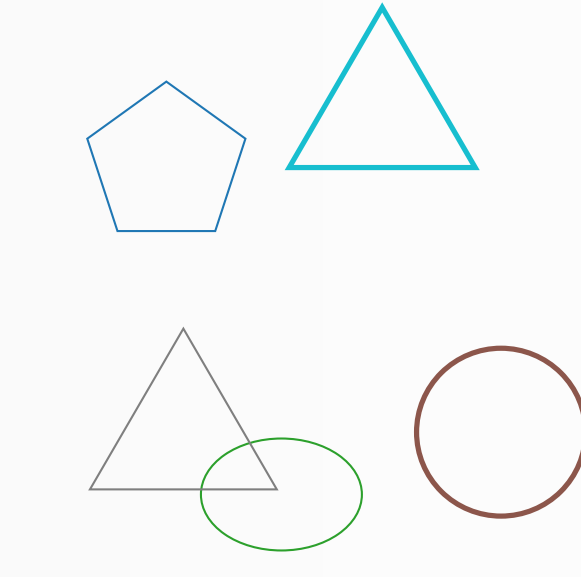[{"shape": "pentagon", "thickness": 1, "radius": 0.72, "center": [0.286, 0.715]}, {"shape": "oval", "thickness": 1, "radius": 0.69, "center": [0.484, 0.143]}, {"shape": "circle", "thickness": 2.5, "radius": 0.73, "center": [0.862, 0.251]}, {"shape": "triangle", "thickness": 1, "radius": 0.93, "center": [0.315, 0.244]}, {"shape": "triangle", "thickness": 2.5, "radius": 0.92, "center": [0.658, 0.801]}]